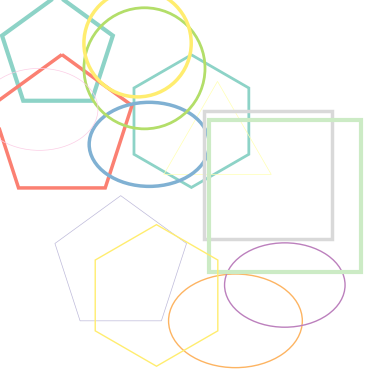[{"shape": "pentagon", "thickness": 3, "radius": 0.76, "center": [0.149, 0.861]}, {"shape": "hexagon", "thickness": 2, "radius": 0.86, "center": [0.497, 0.685]}, {"shape": "triangle", "thickness": 0.5, "radius": 0.81, "center": [0.565, 0.627]}, {"shape": "pentagon", "thickness": 0.5, "radius": 0.9, "center": [0.314, 0.312]}, {"shape": "pentagon", "thickness": 2.5, "radius": 0.96, "center": [0.161, 0.667]}, {"shape": "oval", "thickness": 2.5, "radius": 0.78, "center": [0.388, 0.625]}, {"shape": "oval", "thickness": 1, "radius": 0.87, "center": [0.612, 0.167]}, {"shape": "circle", "thickness": 2, "radius": 0.79, "center": [0.375, 0.823]}, {"shape": "oval", "thickness": 0.5, "radius": 0.76, "center": [0.102, 0.716]}, {"shape": "square", "thickness": 2.5, "radius": 0.83, "center": [0.695, 0.545]}, {"shape": "oval", "thickness": 1, "radius": 0.78, "center": [0.74, 0.26]}, {"shape": "square", "thickness": 3, "radius": 0.99, "center": [0.741, 0.491]}, {"shape": "circle", "thickness": 2.5, "radius": 0.7, "center": [0.357, 0.888]}, {"shape": "hexagon", "thickness": 1, "radius": 0.92, "center": [0.407, 0.233]}]